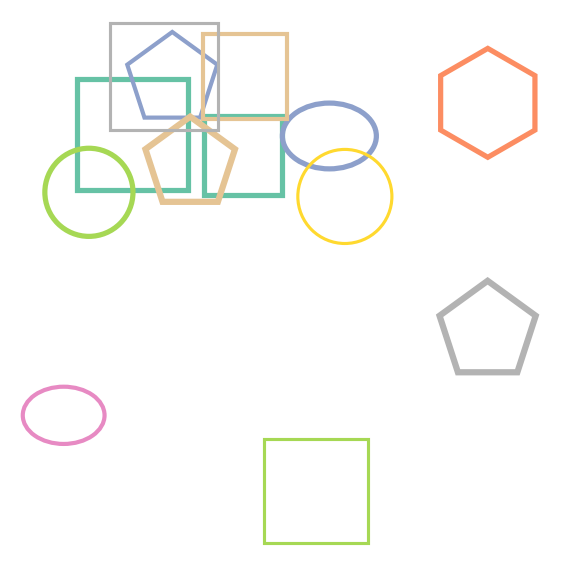[{"shape": "square", "thickness": 2.5, "radius": 0.34, "center": [0.421, 0.73]}, {"shape": "square", "thickness": 2.5, "radius": 0.48, "center": [0.23, 0.767]}, {"shape": "hexagon", "thickness": 2.5, "radius": 0.47, "center": [0.845, 0.821]}, {"shape": "oval", "thickness": 2.5, "radius": 0.41, "center": [0.57, 0.764]}, {"shape": "pentagon", "thickness": 2, "radius": 0.41, "center": [0.298, 0.862]}, {"shape": "oval", "thickness": 2, "radius": 0.35, "center": [0.11, 0.28]}, {"shape": "circle", "thickness": 2.5, "radius": 0.38, "center": [0.154, 0.666]}, {"shape": "square", "thickness": 1.5, "radius": 0.45, "center": [0.547, 0.149]}, {"shape": "circle", "thickness": 1.5, "radius": 0.41, "center": [0.597, 0.659]}, {"shape": "pentagon", "thickness": 3, "radius": 0.41, "center": [0.329, 0.716]}, {"shape": "square", "thickness": 2, "radius": 0.37, "center": [0.425, 0.866]}, {"shape": "square", "thickness": 1.5, "radius": 0.47, "center": [0.284, 0.867]}, {"shape": "pentagon", "thickness": 3, "radius": 0.44, "center": [0.844, 0.425]}]